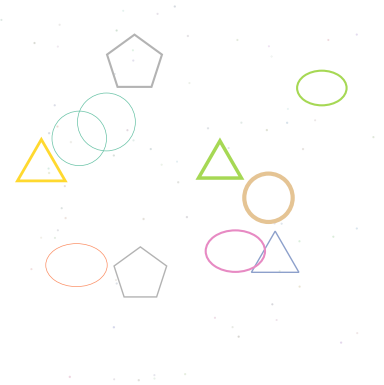[{"shape": "circle", "thickness": 0.5, "radius": 0.38, "center": [0.276, 0.683]}, {"shape": "circle", "thickness": 0.5, "radius": 0.35, "center": [0.206, 0.641]}, {"shape": "oval", "thickness": 0.5, "radius": 0.4, "center": [0.199, 0.311]}, {"shape": "triangle", "thickness": 1, "radius": 0.36, "center": [0.715, 0.328]}, {"shape": "oval", "thickness": 1.5, "radius": 0.39, "center": [0.611, 0.348]}, {"shape": "oval", "thickness": 1.5, "radius": 0.32, "center": [0.836, 0.771]}, {"shape": "triangle", "thickness": 2.5, "radius": 0.32, "center": [0.571, 0.57]}, {"shape": "triangle", "thickness": 2, "radius": 0.36, "center": [0.107, 0.566]}, {"shape": "circle", "thickness": 3, "radius": 0.31, "center": [0.697, 0.486]}, {"shape": "pentagon", "thickness": 1.5, "radius": 0.38, "center": [0.349, 0.835]}, {"shape": "pentagon", "thickness": 1, "radius": 0.36, "center": [0.365, 0.287]}]